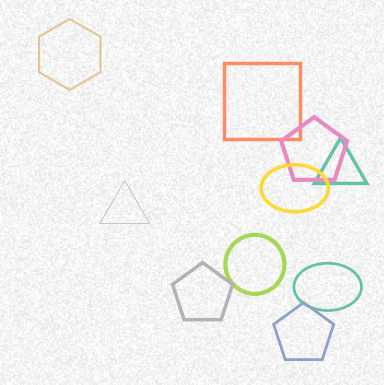[{"shape": "triangle", "thickness": 2.5, "radius": 0.39, "center": [0.885, 0.563]}, {"shape": "oval", "thickness": 2, "radius": 0.44, "center": [0.851, 0.255]}, {"shape": "square", "thickness": 2.5, "radius": 0.49, "center": [0.68, 0.738]}, {"shape": "pentagon", "thickness": 2, "radius": 0.41, "center": [0.789, 0.132]}, {"shape": "pentagon", "thickness": 3, "radius": 0.45, "center": [0.816, 0.606]}, {"shape": "circle", "thickness": 3, "radius": 0.38, "center": [0.662, 0.313]}, {"shape": "oval", "thickness": 2.5, "radius": 0.44, "center": [0.766, 0.511]}, {"shape": "hexagon", "thickness": 1.5, "radius": 0.46, "center": [0.181, 0.859]}, {"shape": "pentagon", "thickness": 2.5, "radius": 0.41, "center": [0.526, 0.236]}, {"shape": "triangle", "thickness": 0.5, "radius": 0.37, "center": [0.324, 0.457]}]